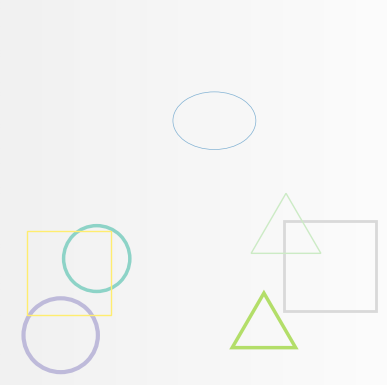[{"shape": "circle", "thickness": 2.5, "radius": 0.43, "center": [0.25, 0.328]}, {"shape": "circle", "thickness": 3, "radius": 0.48, "center": [0.157, 0.129]}, {"shape": "oval", "thickness": 0.5, "radius": 0.53, "center": [0.553, 0.687]}, {"shape": "triangle", "thickness": 2.5, "radius": 0.47, "center": [0.681, 0.144]}, {"shape": "square", "thickness": 2, "radius": 0.59, "center": [0.852, 0.309]}, {"shape": "triangle", "thickness": 1, "radius": 0.52, "center": [0.738, 0.394]}, {"shape": "square", "thickness": 1, "radius": 0.54, "center": [0.178, 0.29]}]